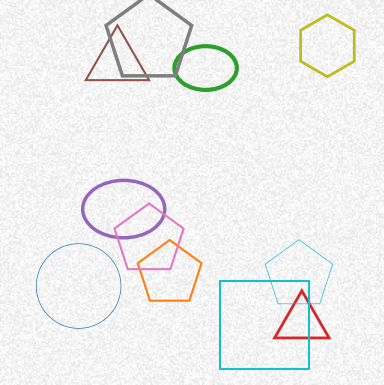[{"shape": "circle", "thickness": 0.5, "radius": 0.55, "center": [0.204, 0.257]}, {"shape": "pentagon", "thickness": 1.5, "radius": 0.44, "center": [0.441, 0.289]}, {"shape": "oval", "thickness": 3, "radius": 0.41, "center": [0.534, 0.823]}, {"shape": "triangle", "thickness": 2, "radius": 0.41, "center": [0.784, 0.163]}, {"shape": "oval", "thickness": 2.5, "radius": 0.53, "center": [0.321, 0.457]}, {"shape": "triangle", "thickness": 1.5, "radius": 0.47, "center": [0.305, 0.839]}, {"shape": "pentagon", "thickness": 1.5, "radius": 0.47, "center": [0.387, 0.377]}, {"shape": "pentagon", "thickness": 2.5, "radius": 0.58, "center": [0.387, 0.898]}, {"shape": "hexagon", "thickness": 2, "radius": 0.4, "center": [0.851, 0.881]}, {"shape": "square", "thickness": 1.5, "radius": 0.58, "center": [0.686, 0.156]}, {"shape": "pentagon", "thickness": 0.5, "radius": 0.46, "center": [0.777, 0.285]}]